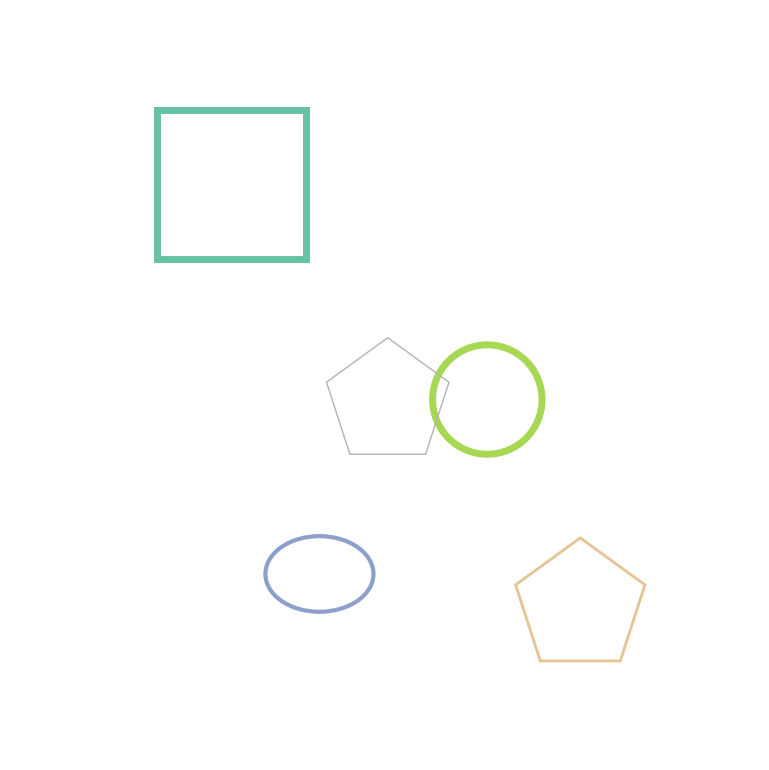[{"shape": "square", "thickness": 2.5, "radius": 0.48, "center": [0.3, 0.76]}, {"shape": "oval", "thickness": 1.5, "radius": 0.35, "center": [0.415, 0.255]}, {"shape": "circle", "thickness": 2.5, "radius": 0.36, "center": [0.633, 0.481]}, {"shape": "pentagon", "thickness": 1, "radius": 0.44, "center": [0.754, 0.213]}, {"shape": "pentagon", "thickness": 0.5, "radius": 0.42, "center": [0.504, 0.478]}]